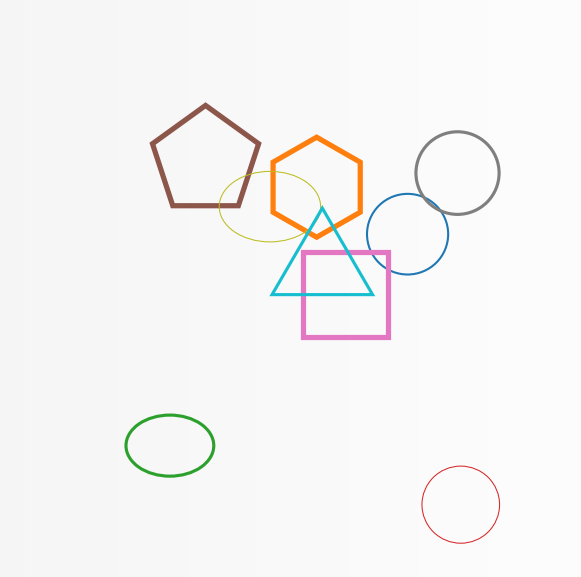[{"shape": "circle", "thickness": 1, "radius": 0.35, "center": [0.701, 0.594]}, {"shape": "hexagon", "thickness": 2.5, "radius": 0.43, "center": [0.545, 0.675]}, {"shape": "oval", "thickness": 1.5, "radius": 0.38, "center": [0.292, 0.227]}, {"shape": "circle", "thickness": 0.5, "radius": 0.33, "center": [0.793, 0.125]}, {"shape": "pentagon", "thickness": 2.5, "radius": 0.48, "center": [0.354, 0.721]}, {"shape": "square", "thickness": 2.5, "radius": 0.37, "center": [0.595, 0.489]}, {"shape": "circle", "thickness": 1.5, "radius": 0.36, "center": [0.787, 0.699]}, {"shape": "oval", "thickness": 0.5, "radius": 0.44, "center": [0.464, 0.641]}, {"shape": "triangle", "thickness": 1.5, "radius": 0.5, "center": [0.555, 0.539]}]